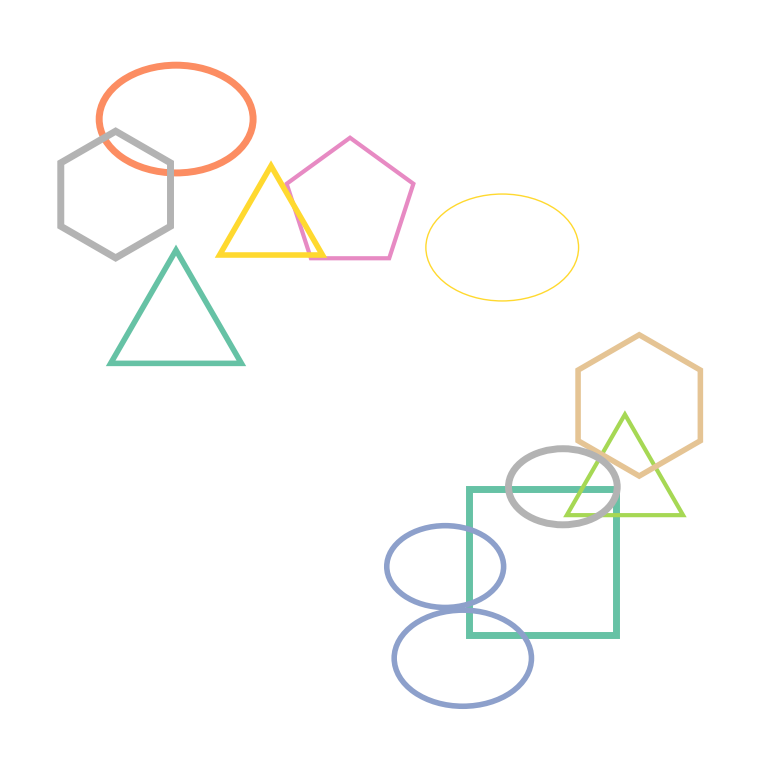[{"shape": "triangle", "thickness": 2, "radius": 0.49, "center": [0.229, 0.577]}, {"shape": "square", "thickness": 2.5, "radius": 0.48, "center": [0.705, 0.27]}, {"shape": "oval", "thickness": 2.5, "radius": 0.5, "center": [0.229, 0.845]}, {"shape": "oval", "thickness": 2, "radius": 0.45, "center": [0.601, 0.145]}, {"shape": "oval", "thickness": 2, "radius": 0.38, "center": [0.578, 0.264]}, {"shape": "pentagon", "thickness": 1.5, "radius": 0.43, "center": [0.455, 0.735]}, {"shape": "triangle", "thickness": 1.5, "radius": 0.44, "center": [0.812, 0.375]}, {"shape": "oval", "thickness": 0.5, "radius": 0.5, "center": [0.652, 0.679]}, {"shape": "triangle", "thickness": 2, "radius": 0.39, "center": [0.352, 0.707]}, {"shape": "hexagon", "thickness": 2, "radius": 0.46, "center": [0.83, 0.473]}, {"shape": "hexagon", "thickness": 2.5, "radius": 0.41, "center": [0.15, 0.747]}, {"shape": "oval", "thickness": 2.5, "radius": 0.35, "center": [0.731, 0.368]}]